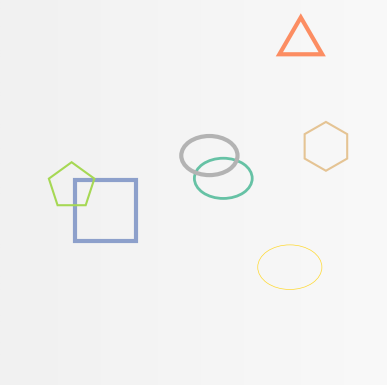[{"shape": "oval", "thickness": 2, "radius": 0.37, "center": [0.576, 0.537]}, {"shape": "triangle", "thickness": 3, "radius": 0.32, "center": [0.776, 0.891]}, {"shape": "square", "thickness": 3, "radius": 0.39, "center": [0.271, 0.453]}, {"shape": "pentagon", "thickness": 1.5, "radius": 0.31, "center": [0.185, 0.517]}, {"shape": "oval", "thickness": 0.5, "radius": 0.41, "center": [0.748, 0.306]}, {"shape": "hexagon", "thickness": 1.5, "radius": 0.32, "center": [0.841, 0.62]}, {"shape": "oval", "thickness": 3, "radius": 0.36, "center": [0.54, 0.596]}]